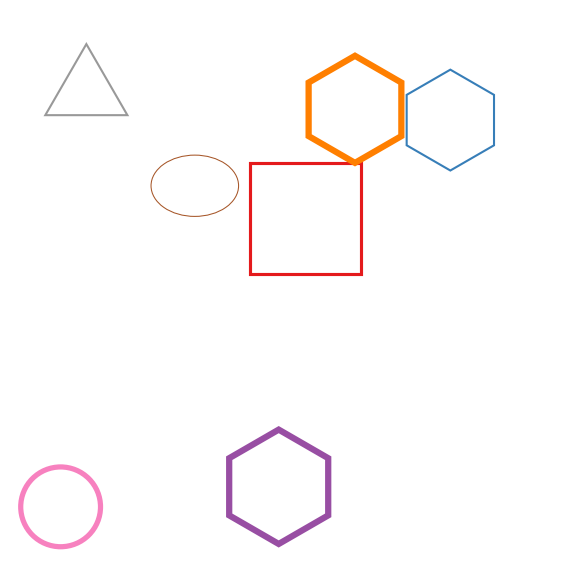[{"shape": "square", "thickness": 1.5, "radius": 0.48, "center": [0.528, 0.621]}, {"shape": "hexagon", "thickness": 1, "radius": 0.44, "center": [0.78, 0.791]}, {"shape": "hexagon", "thickness": 3, "radius": 0.49, "center": [0.483, 0.156]}, {"shape": "hexagon", "thickness": 3, "radius": 0.46, "center": [0.615, 0.81]}, {"shape": "oval", "thickness": 0.5, "radius": 0.38, "center": [0.337, 0.677]}, {"shape": "circle", "thickness": 2.5, "radius": 0.35, "center": [0.105, 0.121]}, {"shape": "triangle", "thickness": 1, "radius": 0.41, "center": [0.15, 0.841]}]